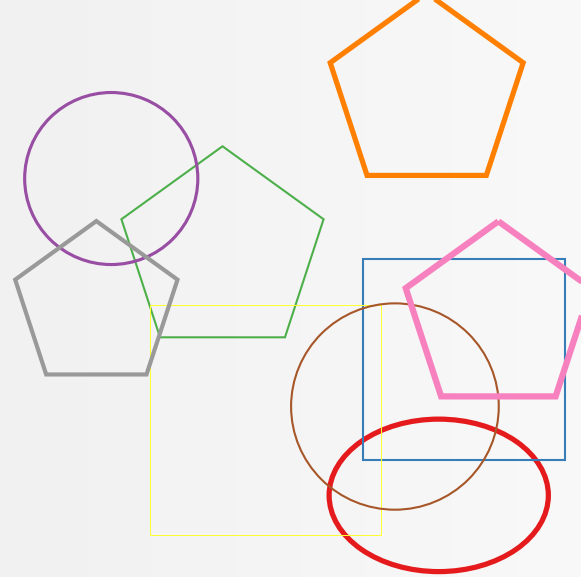[{"shape": "oval", "thickness": 2.5, "radius": 0.94, "center": [0.755, 0.141]}, {"shape": "square", "thickness": 1, "radius": 0.87, "center": [0.798, 0.377]}, {"shape": "pentagon", "thickness": 1, "radius": 0.91, "center": [0.383, 0.563]}, {"shape": "circle", "thickness": 1.5, "radius": 0.74, "center": [0.191, 0.69]}, {"shape": "pentagon", "thickness": 2.5, "radius": 0.87, "center": [0.734, 0.837]}, {"shape": "square", "thickness": 0.5, "radius": 0.99, "center": [0.457, 0.271]}, {"shape": "circle", "thickness": 1, "radius": 0.89, "center": [0.679, 0.295]}, {"shape": "pentagon", "thickness": 3, "radius": 0.84, "center": [0.857, 0.448]}, {"shape": "pentagon", "thickness": 2, "radius": 0.73, "center": [0.166, 0.47]}]